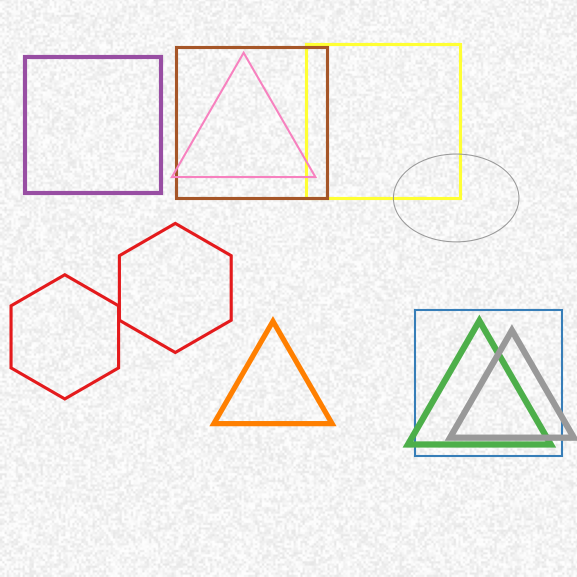[{"shape": "hexagon", "thickness": 1.5, "radius": 0.56, "center": [0.304, 0.501]}, {"shape": "hexagon", "thickness": 1.5, "radius": 0.54, "center": [0.112, 0.416]}, {"shape": "square", "thickness": 1, "radius": 0.63, "center": [0.846, 0.336]}, {"shape": "triangle", "thickness": 3, "radius": 0.71, "center": [0.83, 0.301]}, {"shape": "square", "thickness": 2, "radius": 0.59, "center": [0.161, 0.782]}, {"shape": "triangle", "thickness": 2.5, "radius": 0.59, "center": [0.473, 0.325]}, {"shape": "square", "thickness": 1.5, "radius": 0.67, "center": [0.663, 0.789]}, {"shape": "square", "thickness": 1.5, "radius": 0.65, "center": [0.435, 0.788]}, {"shape": "triangle", "thickness": 1, "radius": 0.72, "center": [0.422, 0.764]}, {"shape": "triangle", "thickness": 3, "radius": 0.62, "center": [0.886, 0.303]}, {"shape": "oval", "thickness": 0.5, "radius": 0.54, "center": [0.79, 0.656]}]